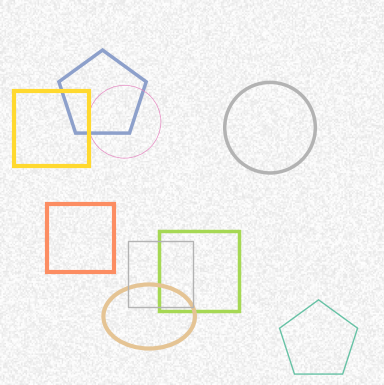[{"shape": "pentagon", "thickness": 1, "radius": 0.53, "center": [0.827, 0.115]}, {"shape": "square", "thickness": 3, "radius": 0.44, "center": [0.209, 0.382]}, {"shape": "pentagon", "thickness": 2.5, "radius": 0.6, "center": [0.266, 0.751]}, {"shape": "circle", "thickness": 0.5, "radius": 0.47, "center": [0.323, 0.684]}, {"shape": "square", "thickness": 2.5, "radius": 0.52, "center": [0.516, 0.297]}, {"shape": "square", "thickness": 3, "radius": 0.49, "center": [0.133, 0.665]}, {"shape": "oval", "thickness": 3, "radius": 0.59, "center": [0.387, 0.178]}, {"shape": "square", "thickness": 1, "radius": 0.43, "center": [0.417, 0.288]}, {"shape": "circle", "thickness": 2.5, "radius": 0.59, "center": [0.701, 0.668]}]